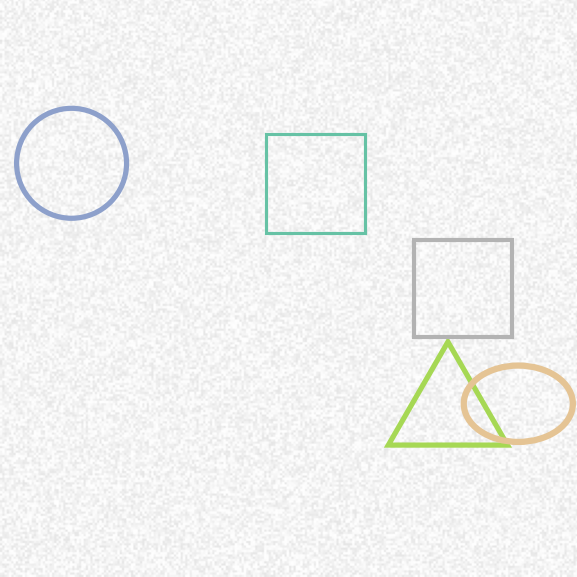[{"shape": "square", "thickness": 1.5, "radius": 0.43, "center": [0.546, 0.681]}, {"shape": "circle", "thickness": 2.5, "radius": 0.48, "center": [0.124, 0.716]}, {"shape": "triangle", "thickness": 2.5, "radius": 0.6, "center": [0.776, 0.288]}, {"shape": "oval", "thickness": 3, "radius": 0.47, "center": [0.898, 0.3]}, {"shape": "square", "thickness": 2, "radius": 0.42, "center": [0.802, 0.499]}]